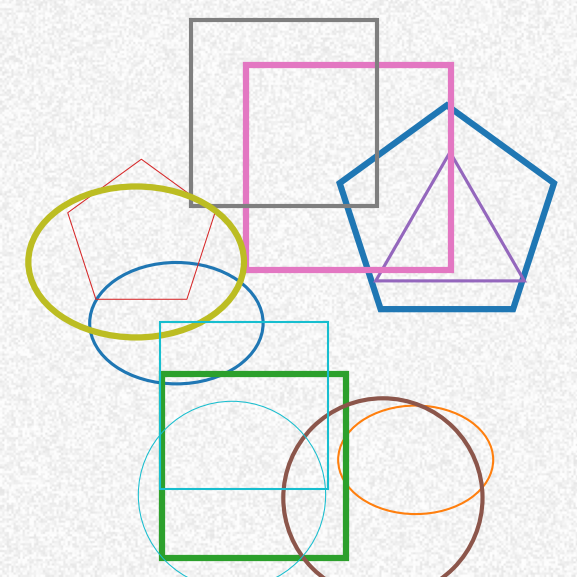[{"shape": "oval", "thickness": 1.5, "radius": 0.75, "center": [0.305, 0.44]}, {"shape": "pentagon", "thickness": 3, "radius": 0.98, "center": [0.774, 0.622]}, {"shape": "oval", "thickness": 1, "radius": 0.67, "center": [0.72, 0.203]}, {"shape": "square", "thickness": 3, "radius": 0.8, "center": [0.44, 0.192]}, {"shape": "pentagon", "thickness": 0.5, "radius": 0.67, "center": [0.245, 0.589]}, {"shape": "triangle", "thickness": 1.5, "radius": 0.74, "center": [0.779, 0.587]}, {"shape": "circle", "thickness": 2, "radius": 0.86, "center": [0.663, 0.137]}, {"shape": "square", "thickness": 3, "radius": 0.89, "center": [0.604, 0.709]}, {"shape": "square", "thickness": 2, "radius": 0.81, "center": [0.492, 0.803]}, {"shape": "oval", "thickness": 3, "radius": 0.93, "center": [0.236, 0.546]}, {"shape": "circle", "thickness": 0.5, "radius": 0.81, "center": [0.402, 0.142]}, {"shape": "square", "thickness": 1, "radius": 0.72, "center": [0.422, 0.297]}]